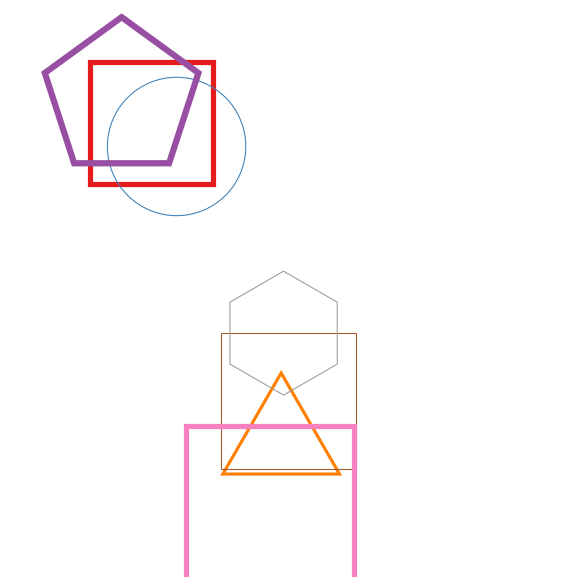[{"shape": "square", "thickness": 2.5, "radius": 0.53, "center": [0.262, 0.786]}, {"shape": "circle", "thickness": 0.5, "radius": 0.6, "center": [0.306, 0.746]}, {"shape": "pentagon", "thickness": 3, "radius": 0.7, "center": [0.211, 0.83]}, {"shape": "triangle", "thickness": 1.5, "radius": 0.58, "center": [0.487, 0.237]}, {"shape": "square", "thickness": 0.5, "radius": 0.59, "center": [0.5, 0.305]}, {"shape": "square", "thickness": 2.5, "radius": 0.73, "center": [0.468, 0.116]}, {"shape": "hexagon", "thickness": 0.5, "radius": 0.54, "center": [0.491, 0.422]}]